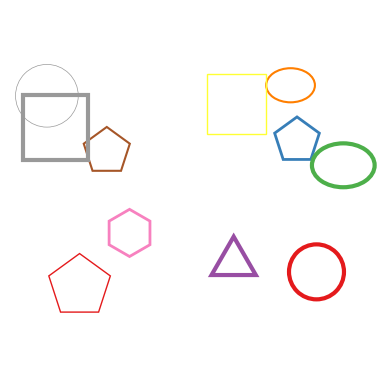[{"shape": "circle", "thickness": 3, "radius": 0.36, "center": [0.822, 0.294]}, {"shape": "pentagon", "thickness": 1, "radius": 0.42, "center": [0.207, 0.257]}, {"shape": "pentagon", "thickness": 2, "radius": 0.31, "center": [0.771, 0.635]}, {"shape": "oval", "thickness": 3, "radius": 0.41, "center": [0.892, 0.571]}, {"shape": "triangle", "thickness": 3, "radius": 0.33, "center": [0.607, 0.319]}, {"shape": "oval", "thickness": 1.5, "radius": 0.32, "center": [0.755, 0.779]}, {"shape": "square", "thickness": 1, "radius": 0.38, "center": [0.615, 0.73]}, {"shape": "pentagon", "thickness": 1.5, "radius": 0.31, "center": [0.277, 0.607]}, {"shape": "hexagon", "thickness": 2, "radius": 0.31, "center": [0.336, 0.395]}, {"shape": "square", "thickness": 3, "radius": 0.42, "center": [0.145, 0.669]}, {"shape": "circle", "thickness": 0.5, "radius": 0.41, "center": [0.122, 0.751]}]